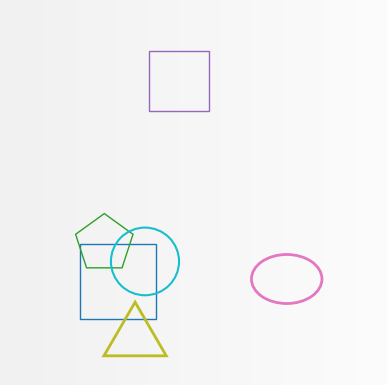[{"shape": "square", "thickness": 1, "radius": 0.49, "center": [0.304, 0.268]}, {"shape": "pentagon", "thickness": 1, "radius": 0.39, "center": [0.269, 0.367]}, {"shape": "square", "thickness": 1, "radius": 0.39, "center": [0.462, 0.79]}, {"shape": "oval", "thickness": 2, "radius": 0.45, "center": [0.74, 0.275]}, {"shape": "triangle", "thickness": 2, "radius": 0.46, "center": [0.349, 0.122]}, {"shape": "circle", "thickness": 1.5, "radius": 0.44, "center": [0.374, 0.321]}]